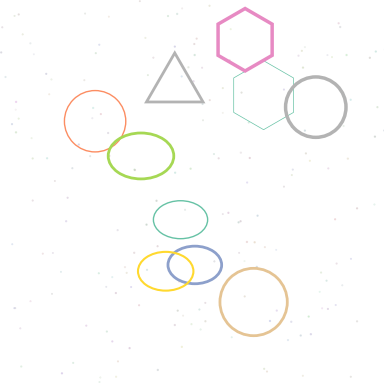[{"shape": "oval", "thickness": 1, "radius": 0.35, "center": [0.469, 0.429]}, {"shape": "hexagon", "thickness": 0.5, "radius": 0.45, "center": [0.685, 0.753]}, {"shape": "circle", "thickness": 1, "radius": 0.4, "center": [0.247, 0.685]}, {"shape": "oval", "thickness": 2, "radius": 0.35, "center": [0.506, 0.312]}, {"shape": "hexagon", "thickness": 2.5, "radius": 0.41, "center": [0.637, 0.897]}, {"shape": "oval", "thickness": 2, "radius": 0.43, "center": [0.366, 0.595]}, {"shape": "oval", "thickness": 1.5, "radius": 0.36, "center": [0.43, 0.295]}, {"shape": "circle", "thickness": 2, "radius": 0.44, "center": [0.659, 0.216]}, {"shape": "circle", "thickness": 2.5, "radius": 0.39, "center": [0.82, 0.722]}, {"shape": "triangle", "thickness": 2, "radius": 0.42, "center": [0.454, 0.778]}]